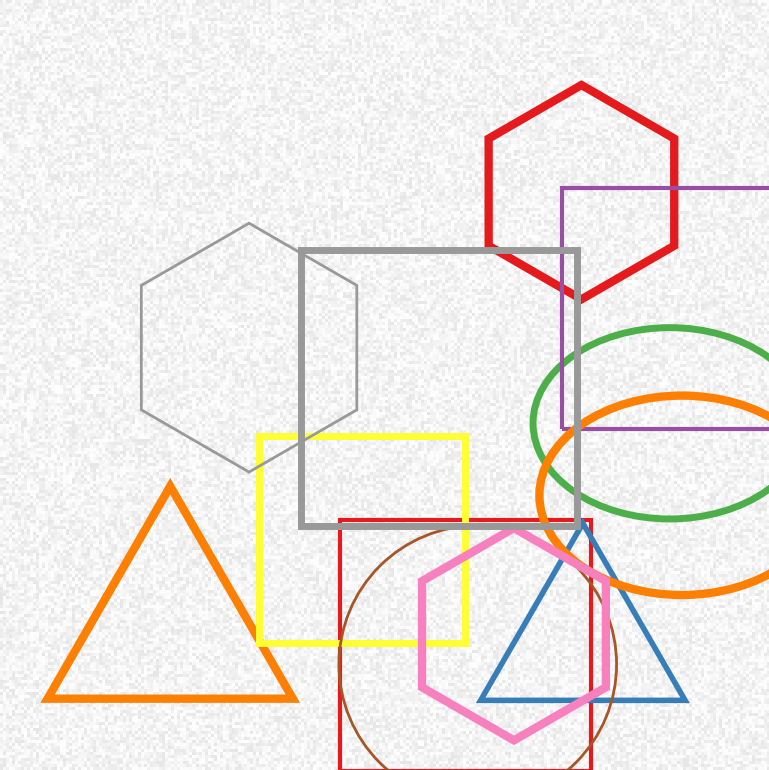[{"shape": "hexagon", "thickness": 3, "radius": 0.7, "center": [0.755, 0.75]}, {"shape": "square", "thickness": 1.5, "radius": 0.82, "center": [0.605, 0.162]}, {"shape": "triangle", "thickness": 2, "radius": 0.77, "center": [0.757, 0.167]}, {"shape": "oval", "thickness": 2.5, "radius": 0.89, "center": [0.87, 0.45]}, {"shape": "square", "thickness": 1.5, "radius": 0.78, "center": [0.886, 0.599]}, {"shape": "triangle", "thickness": 3, "radius": 0.92, "center": [0.221, 0.185]}, {"shape": "oval", "thickness": 3, "radius": 0.92, "center": [0.886, 0.357]}, {"shape": "square", "thickness": 2.5, "radius": 0.67, "center": [0.47, 0.299]}, {"shape": "circle", "thickness": 1, "radius": 0.9, "center": [0.62, 0.137]}, {"shape": "hexagon", "thickness": 3, "radius": 0.69, "center": [0.667, 0.176]}, {"shape": "hexagon", "thickness": 1, "radius": 0.81, "center": [0.323, 0.549]}, {"shape": "square", "thickness": 2.5, "radius": 0.9, "center": [0.57, 0.496]}]